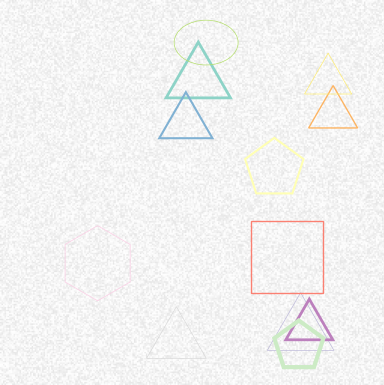[{"shape": "triangle", "thickness": 2, "radius": 0.48, "center": [0.515, 0.794]}, {"shape": "pentagon", "thickness": 1.5, "radius": 0.4, "center": [0.713, 0.562]}, {"shape": "triangle", "thickness": 0.5, "radius": 0.5, "center": [0.781, 0.14]}, {"shape": "square", "thickness": 1, "radius": 0.47, "center": [0.745, 0.332]}, {"shape": "triangle", "thickness": 1.5, "radius": 0.4, "center": [0.483, 0.681]}, {"shape": "triangle", "thickness": 1, "radius": 0.37, "center": [0.865, 0.704]}, {"shape": "oval", "thickness": 0.5, "radius": 0.42, "center": [0.535, 0.889]}, {"shape": "hexagon", "thickness": 0.5, "radius": 0.49, "center": [0.254, 0.316]}, {"shape": "triangle", "thickness": 0.5, "radius": 0.45, "center": [0.458, 0.114]}, {"shape": "triangle", "thickness": 2, "radius": 0.35, "center": [0.803, 0.153]}, {"shape": "pentagon", "thickness": 3, "radius": 0.33, "center": [0.776, 0.101]}, {"shape": "triangle", "thickness": 0.5, "radius": 0.35, "center": [0.852, 0.791]}]